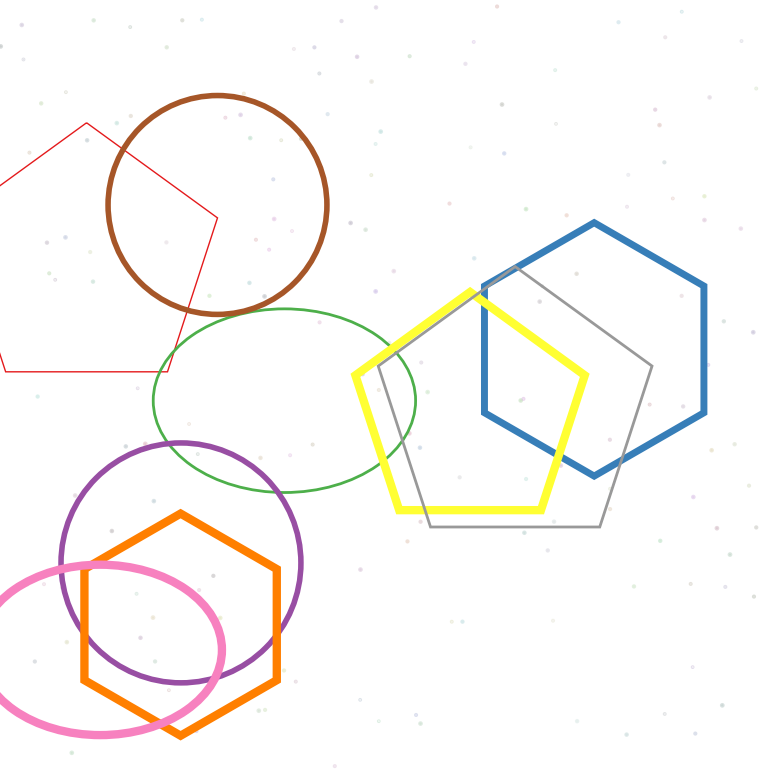[{"shape": "pentagon", "thickness": 0.5, "radius": 0.89, "center": [0.112, 0.662]}, {"shape": "hexagon", "thickness": 2.5, "radius": 0.82, "center": [0.772, 0.546]}, {"shape": "oval", "thickness": 1, "radius": 0.85, "center": [0.369, 0.48]}, {"shape": "circle", "thickness": 2, "radius": 0.78, "center": [0.235, 0.269]}, {"shape": "hexagon", "thickness": 3, "radius": 0.72, "center": [0.235, 0.189]}, {"shape": "pentagon", "thickness": 3, "radius": 0.78, "center": [0.611, 0.464]}, {"shape": "circle", "thickness": 2, "radius": 0.71, "center": [0.282, 0.734]}, {"shape": "oval", "thickness": 3, "radius": 0.79, "center": [0.13, 0.156]}, {"shape": "pentagon", "thickness": 1, "radius": 0.93, "center": [0.669, 0.467]}]